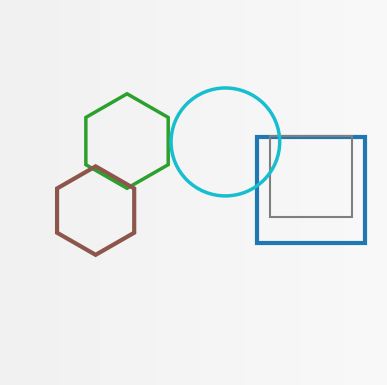[{"shape": "square", "thickness": 3, "radius": 0.69, "center": [0.803, 0.506]}, {"shape": "hexagon", "thickness": 2.5, "radius": 0.61, "center": [0.328, 0.634]}, {"shape": "hexagon", "thickness": 3, "radius": 0.57, "center": [0.247, 0.453]}, {"shape": "square", "thickness": 1.5, "radius": 0.53, "center": [0.803, 0.541]}, {"shape": "circle", "thickness": 2.5, "radius": 0.7, "center": [0.582, 0.631]}]